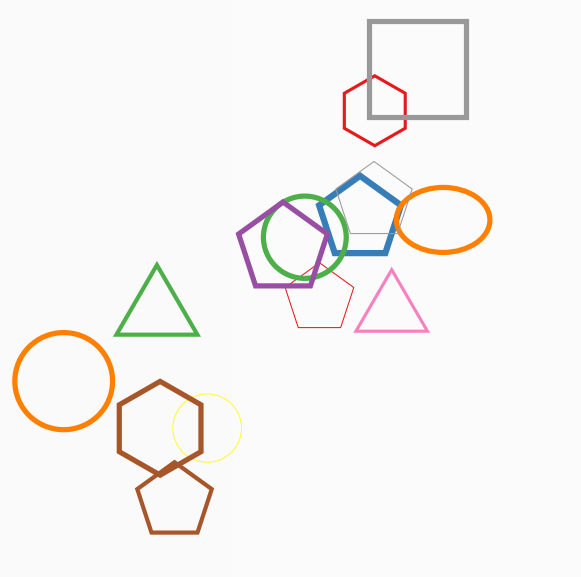[{"shape": "hexagon", "thickness": 1.5, "radius": 0.3, "center": [0.645, 0.807]}, {"shape": "pentagon", "thickness": 0.5, "radius": 0.31, "center": [0.55, 0.482]}, {"shape": "pentagon", "thickness": 3, "radius": 0.37, "center": [0.619, 0.621]}, {"shape": "circle", "thickness": 2.5, "radius": 0.36, "center": [0.524, 0.588]}, {"shape": "triangle", "thickness": 2, "radius": 0.4, "center": [0.27, 0.46]}, {"shape": "pentagon", "thickness": 2.5, "radius": 0.4, "center": [0.487, 0.569]}, {"shape": "oval", "thickness": 2.5, "radius": 0.4, "center": [0.762, 0.618]}, {"shape": "circle", "thickness": 2.5, "radius": 0.42, "center": [0.11, 0.339]}, {"shape": "circle", "thickness": 0.5, "radius": 0.3, "center": [0.356, 0.258]}, {"shape": "pentagon", "thickness": 2, "radius": 0.34, "center": [0.3, 0.131]}, {"shape": "hexagon", "thickness": 2.5, "radius": 0.41, "center": [0.275, 0.258]}, {"shape": "triangle", "thickness": 1.5, "radius": 0.36, "center": [0.674, 0.461]}, {"shape": "square", "thickness": 2.5, "radius": 0.42, "center": [0.719, 0.879]}, {"shape": "pentagon", "thickness": 0.5, "radius": 0.35, "center": [0.643, 0.651]}]